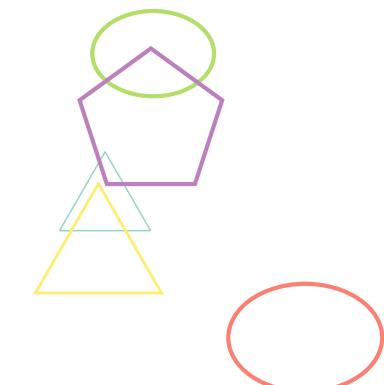[{"shape": "triangle", "thickness": 1, "radius": 0.68, "center": [0.273, 0.469]}, {"shape": "oval", "thickness": 3, "radius": 1.0, "center": [0.793, 0.123]}, {"shape": "oval", "thickness": 3, "radius": 0.79, "center": [0.398, 0.861]}, {"shape": "pentagon", "thickness": 3, "radius": 0.97, "center": [0.392, 0.679]}, {"shape": "triangle", "thickness": 2, "radius": 0.95, "center": [0.256, 0.334]}]